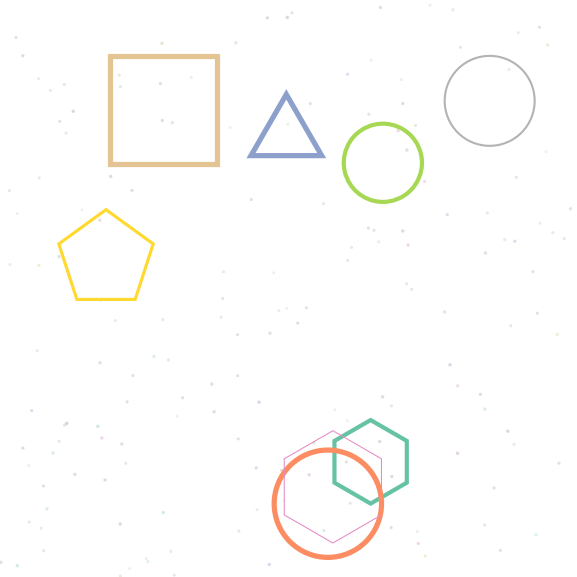[{"shape": "hexagon", "thickness": 2, "radius": 0.36, "center": [0.642, 0.199]}, {"shape": "circle", "thickness": 2.5, "radius": 0.46, "center": [0.568, 0.127]}, {"shape": "triangle", "thickness": 2.5, "radius": 0.35, "center": [0.496, 0.765]}, {"shape": "hexagon", "thickness": 0.5, "radius": 0.49, "center": [0.576, 0.156]}, {"shape": "circle", "thickness": 2, "radius": 0.34, "center": [0.663, 0.717]}, {"shape": "pentagon", "thickness": 1.5, "radius": 0.43, "center": [0.184, 0.55]}, {"shape": "square", "thickness": 2.5, "radius": 0.46, "center": [0.283, 0.809]}, {"shape": "circle", "thickness": 1, "radius": 0.39, "center": [0.848, 0.825]}]